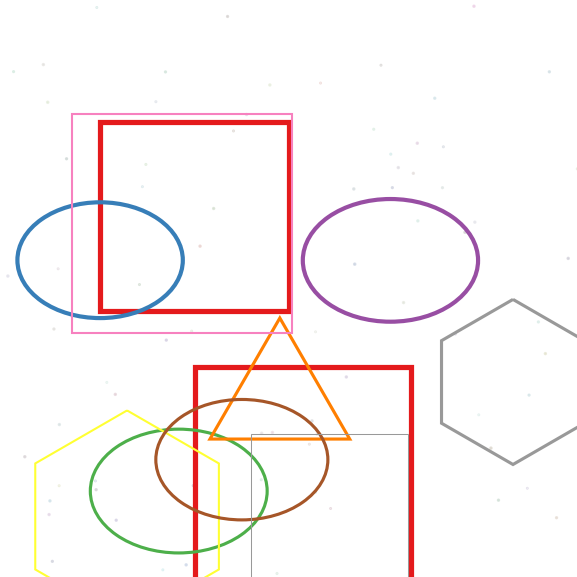[{"shape": "square", "thickness": 2.5, "radius": 0.82, "center": [0.337, 0.624]}, {"shape": "square", "thickness": 2.5, "radius": 0.93, "center": [0.525, 0.177]}, {"shape": "oval", "thickness": 2, "radius": 0.72, "center": [0.173, 0.549]}, {"shape": "oval", "thickness": 1.5, "radius": 0.77, "center": [0.31, 0.149]}, {"shape": "oval", "thickness": 2, "radius": 0.76, "center": [0.676, 0.548]}, {"shape": "triangle", "thickness": 1.5, "radius": 0.7, "center": [0.485, 0.309]}, {"shape": "hexagon", "thickness": 1, "radius": 0.92, "center": [0.22, 0.105]}, {"shape": "oval", "thickness": 1.5, "radius": 0.74, "center": [0.419, 0.203]}, {"shape": "square", "thickness": 1, "radius": 0.95, "center": [0.315, 0.613]}, {"shape": "hexagon", "thickness": 1.5, "radius": 0.71, "center": [0.888, 0.338]}, {"shape": "square", "thickness": 0.5, "radius": 0.68, "center": [0.571, 0.112]}]